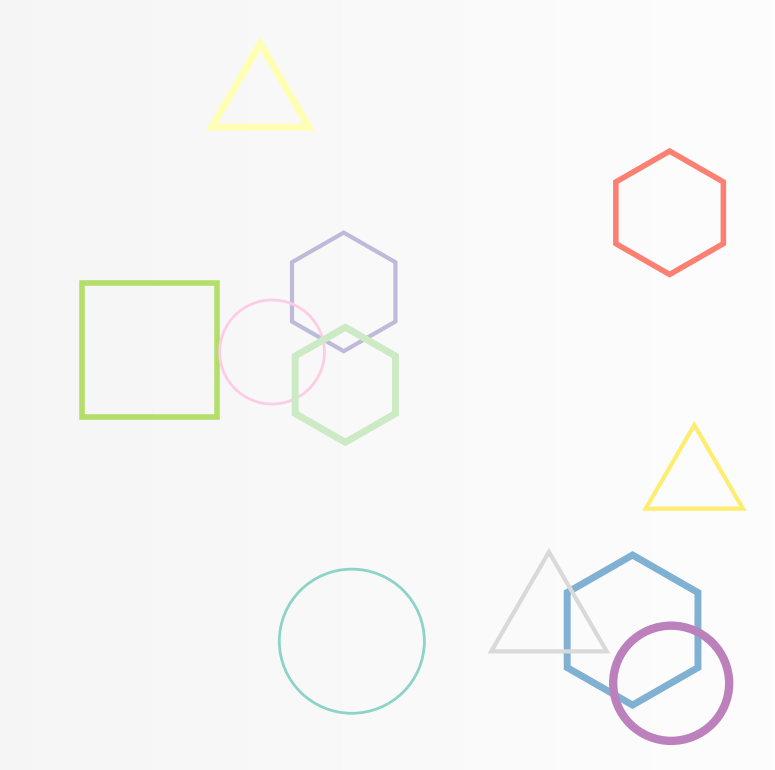[{"shape": "circle", "thickness": 1, "radius": 0.47, "center": [0.454, 0.167]}, {"shape": "triangle", "thickness": 2.5, "radius": 0.36, "center": [0.336, 0.871]}, {"shape": "hexagon", "thickness": 1.5, "radius": 0.39, "center": [0.443, 0.621]}, {"shape": "hexagon", "thickness": 2, "radius": 0.4, "center": [0.864, 0.724]}, {"shape": "hexagon", "thickness": 2.5, "radius": 0.49, "center": [0.816, 0.182]}, {"shape": "square", "thickness": 2, "radius": 0.43, "center": [0.193, 0.546]}, {"shape": "circle", "thickness": 1, "radius": 0.34, "center": [0.351, 0.543]}, {"shape": "triangle", "thickness": 1.5, "radius": 0.43, "center": [0.708, 0.197]}, {"shape": "circle", "thickness": 3, "radius": 0.37, "center": [0.866, 0.113]}, {"shape": "hexagon", "thickness": 2.5, "radius": 0.37, "center": [0.446, 0.5]}, {"shape": "triangle", "thickness": 1.5, "radius": 0.36, "center": [0.896, 0.376]}]